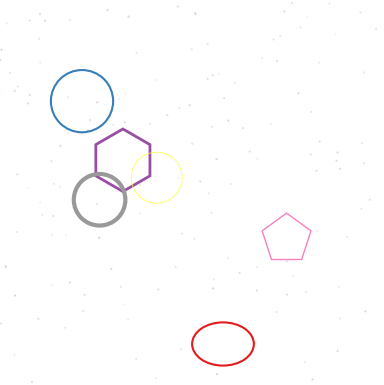[{"shape": "oval", "thickness": 1.5, "radius": 0.4, "center": [0.579, 0.107]}, {"shape": "circle", "thickness": 1.5, "radius": 0.4, "center": [0.213, 0.737]}, {"shape": "hexagon", "thickness": 2, "radius": 0.41, "center": [0.319, 0.584]}, {"shape": "circle", "thickness": 0.5, "radius": 0.33, "center": [0.407, 0.538]}, {"shape": "pentagon", "thickness": 1, "radius": 0.33, "center": [0.744, 0.38]}, {"shape": "circle", "thickness": 3, "radius": 0.33, "center": [0.259, 0.481]}]